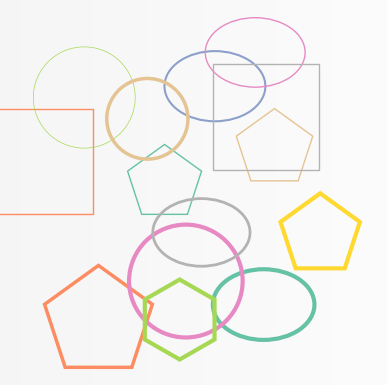[{"shape": "pentagon", "thickness": 1, "radius": 0.5, "center": [0.425, 0.524]}, {"shape": "oval", "thickness": 3, "radius": 0.66, "center": [0.68, 0.209]}, {"shape": "pentagon", "thickness": 2.5, "radius": 0.73, "center": [0.254, 0.164]}, {"shape": "square", "thickness": 1, "radius": 0.68, "center": [0.103, 0.581]}, {"shape": "oval", "thickness": 1.5, "radius": 0.65, "center": [0.555, 0.776]}, {"shape": "oval", "thickness": 1, "radius": 0.64, "center": [0.659, 0.864]}, {"shape": "circle", "thickness": 3, "radius": 0.73, "center": [0.48, 0.27]}, {"shape": "hexagon", "thickness": 3, "radius": 0.52, "center": [0.464, 0.17]}, {"shape": "circle", "thickness": 0.5, "radius": 0.66, "center": [0.217, 0.747]}, {"shape": "pentagon", "thickness": 3, "radius": 0.54, "center": [0.826, 0.39]}, {"shape": "pentagon", "thickness": 1, "radius": 0.52, "center": [0.708, 0.614]}, {"shape": "circle", "thickness": 2.5, "radius": 0.52, "center": [0.38, 0.691]}, {"shape": "oval", "thickness": 2, "radius": 0.63, "center": [0.52, 0.396]}, {"shape": "square", "thickness": 1, "radius": 0.68, "center": [0.687, 0.696]}]